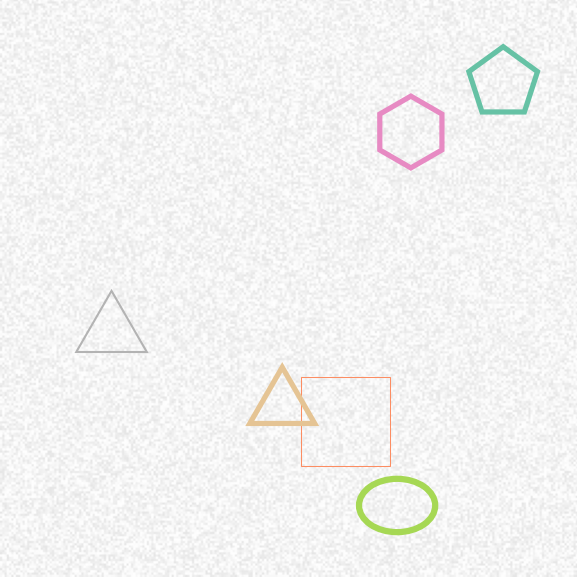[{"shape": "pentagon", "thickness": 2.5, "radius": 0.31, "center": [0.871, 0.856]}, {"shape": "square", "thickness": 0.5, "radius": 0.39, "center": [0.599, 0.269]}, {"shape": "hexagon", "thickness": 2.5, "radius": 0.31, "center": [0.711, 0.771]}, {"shape": "oval", "thickness": 3, "radius": 0.33, "center": [0.688, 0.124]}, {"shape": "triangle", "thickness": 2.5, "radius": 0.32, "center": [0.489, 0.298]}, {"shape": "triangle", "thickness": 1, "radius": 0.35, "center": [0.193, 0.425]}]